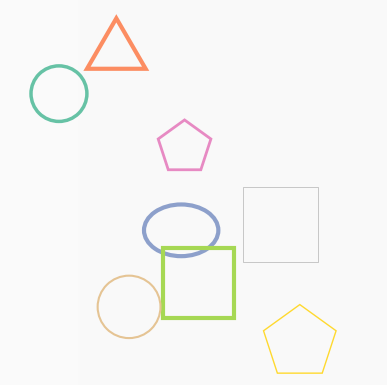[{"shape": "circle", "thickness": 2.5, "radius": 0.36, "center": [0.152, 0.757]}, {"shape": "triangle", "thickness": 3, "radius": 0.44, "center": [0.3, 0.865]}, {"shape": "oval", "thickness": 3, "radius": 0.48, "center": [0.468, 0.402]}, {"shape": "pentagon", "thickness": 2, "radius": 0.36, "center": [0.476, 0.617]}, {"shape": "square", "thickness": 3, "radius": 0.46, "center": [0.512, 0.265]}, {"shape": "pentagon", "thickness": 1, "radius": 0.49, "center": [0.774, 0.11]}, {"shape": "circle", "thickness": 1.5, "radius": 0.41, "center": [0.333, 0.203]}, {"shape": "square", "thickness": 0.5, "radius": 0.49, "center": [0.724, 0.416]}]